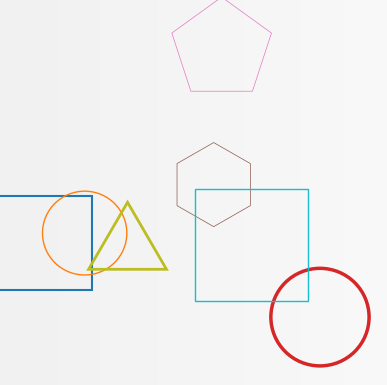[{"shape": "square", "thickness": 1.5, "radius": 0.61, "center": [0.114, 0.369]}, {"shape": "circle", "thickness": 1, "radius": 0.54, "center": [0.218, 0.395]}, {"shape": "circle", "thickness": 2.5, "radius": 0.63, "center": [0.826, 0.176]}, {"shape": "hexagon", "thickness": 0.5, "radius": 0.55, "center": [0.551, 0.521]}, {"shape": "pentagon", "thickness": 0.5, "radius": 0.68, "center": [0.572, 0.872]}, {"shape": "triangle", "thickness": 2, "radius": 0.58, "center": [0.329, 0.359]}, {"shape": "square", "thickness": 1, "radius": 0.73, "center": [0.649, 0.363]}]